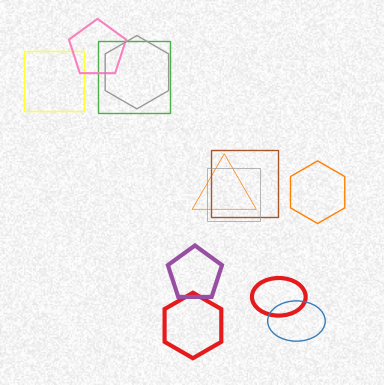[{"shape": "oval", "thickness": 3, "radius": 0.35, "center": [0.724, 0.229]}, {"shape": "hexagon", "thickness": 3, "radius": 0.43, "center": [0.501, 0.155]}, {"shape": "oval", "thickness": 1, "radius": 0.37, "center": [0.77, 0.166]}, {"shape": "square", "thickness": 1, "radius": 0.47, "center": [0.349, 0.8]}, {"shape": "pentagon", "thickness": 3, "radius": 0.37, "center": [0.506, 0.289]}, {"shape": "hexagon", "thickness": 1, "radius": 0.41, "center": [0.825, 0.501]}, {"shape": "triangle", "thickness": 0.5, "radius": 0.48, "center": [0.583, 0.505]}, {"shape": "square", "thickness": 1, "radius": 0.39, "center": [0.141, 0.789]}, {"shape": "square", "thickness": 1, "radius": 0.43, "center": [0.635, 0.524]}, {"shape": "pentagon", "thickness": 1.5, "radius": 0.39, "center": [0.253, 0.873]}, {"shape": "hexagon", "thickness": 1, "radius": 0.48, "center": [0.356, 0.812]}, {"shape": "square", "thickness": 0.5, "radius": 0.34, "center": [0.607, 0.494]}]